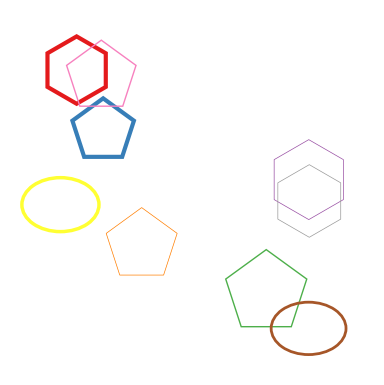[{"shape": "hexagon", "thickness": 3, "radius": 0.44, "center": [0.199, 0.818]}, {"shape": "pentagon", "thickness": 3, "radius": 0.42, "center": [0.268, 0.661]}, {"shape": "pentagon", "thickness": 1, "radius": 0.55, "center": [0.692, 0.241]}, {"shape": "hexagon", "thickness": 0.5, "radius": 0.52, "center": [0.802, 0.533]}, {"shape": "pentagon", "thickness": 0.5, "radius": 0.48, "center": [0.368, 0.364]}, {"shape": "oval", "thickness": 2.5, "radius": 0.5, "center": [0.157, 0.468]}, {"shape": "oval", "thickness": 2, "radius": 0.49, "center": [0.802, 0.147]}, {"shape": "pentagon", "thickness": 1, "radius": 0.47, "center": [0.263, 0.801]}, {"shape": "hexagon", "thickness": 0.5, "radius": 0.47, "center": [0.803, 0.478]}]